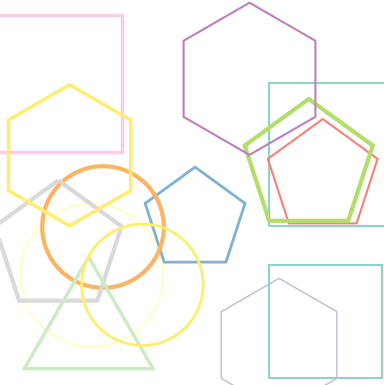[{"shape": "square", "thickness": 1.5, "radius": 0.93, "center": [0.887, 0.599]}, {"shape": "square", "thickness": 1.5, "radius": 0.74, "center": [0.846, 0.165]}, {"shape": "circle", "thickness": 1, "radius": 0.93, "center": [0.238, 0.285]}, {"shape": "hexagon", "thickness": 1, "radius": 0.87, "center": [0.725, 0.104]}, {"shape": "pentagon", "thickness": 1.5, "radius": 0.75, "center": [0.838, 0.541]}, {"shape": "pentagon", "thickness": 2, "radius": 0.68, "center": [0.507, 0.43]}, {"shape": "circle", "thickness": 3, "radius": 0.79, "center": [0.268, 0.41]}, {"shape": "pentagon", "thickness": 3, "radius": 0.87, "center": [0.802, 0.568]}, {"shape": "square", "thickness": 2.5, "radius": 0.89, "center": [0.138, 0.783]}, {"shape": "pentagon", "thickness": 3, "radius": 0.86, "center": [0.151, 0.359]}, {"shape": "hexagon", "thickness": 1.5, "radius": 0.99, "center": [0.648, 0.795]}, {"shape": "triangle", "thickness": 2.5, "radius": 0.97, "center": [0.23, 0.139]}, {"shape": "hexagon", "thickness": 2.5, "radius": 0.92, "center": [0.181, 0.597]}, {"shape": "circle", "thickness": 2, "radius": 0.79, "center": [0.37, 0.26]}]